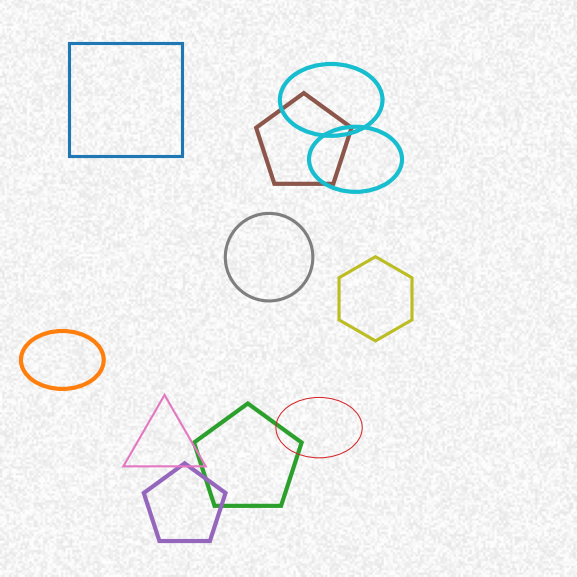[{"shape": "square", "thickness": 1.5, "radius": 0.49, "center": [0.217, 0.827]}, {"shape": "oval", "thickness": 2, "radius": 0.36, "center": [0.108, 0.376]}, {"shape": "pentagon", "thickness": 2, "radius": 0.49, "center": [0.429, 0.202]}, {"shape": "oval", "thickness": 0.5, "radius": 0.37, "center": [0.553, 0.259]}, {"shape": "pentagon", "thickness": 2, "radius": 0.37, "center": [0.32, 0.122]}, {"shape": "pentagon", "thickness": 2, "radius": 0.43, "center": [0.526, 0.751]}, {"shape": "triangle", "thickness": 1, "radius": 0.41, "center": [0.285, 0.233]}, {"shape": "circle", "thickness": 1.5, "radius": 0.38, "center": [0.466, 0.554]}, {"shape": "hexagon", "thickness": 1.5, "radius": 0.36, "center": [0.65, 0.482]}, {"shape": "oval", "thickness": 2, "radius": 0.4, "center": [0.616, 0.723]}, {"shape": "oval", "thickness": 2, "radius": 0.44, "center": [0.573, 0.826]}]